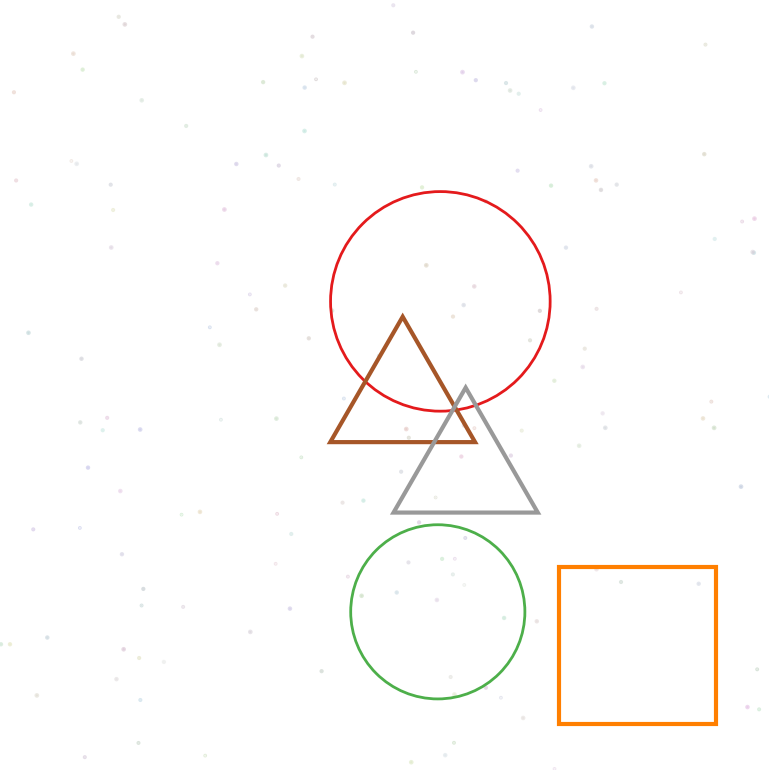[{"shape": "circle", "thickness": 1, "radius": 0.71, "center": [0.572, 0.609]}, {"shape": "circle", "thickness": 1, "radius": 0.57, "center": [0.569, 0.205]}, {"shape": "square", "thickness": 1.5, "radius": 0.51, "center": [0.828, 0.162]}, {"shape": "triangle", "thickness": 1.5, "radius": 0.54, "center": [0.523, 0.48]}, {"shape": "triangle", "thickness": 1.5, "radius": 0.54, "center": [0.605, 0.388]}]